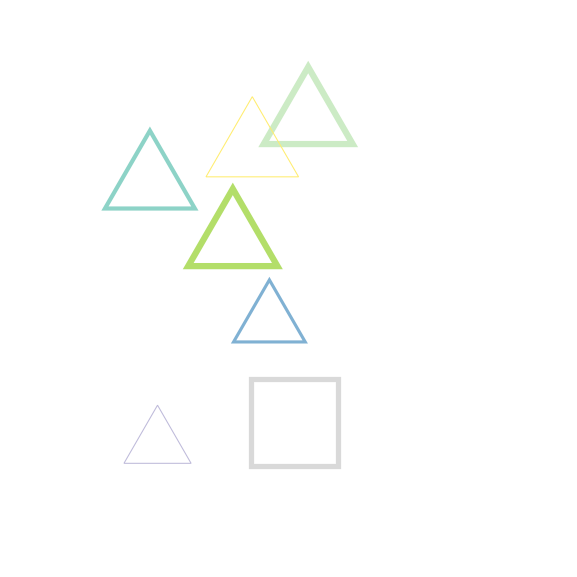[{"shape": "triangle", "thickness": 2, "radius": 0.45, "center": [0.26, 0.683]}, {"shape": "triangle", "thickness": 0.5, "radius": 0.34, "center": [0.273, 0.23]}, {"shape": "triangle", "thickness": 1.5, "radius": 0.36, "center": [0.466, 0.443]}, {"shape": "triangle", "thickness": 3, "radius": 0.45, "center": [0.403, 0.583]}, {"shape": "square", "thickness": 2.5, "radius": 0.38, "center": [0.51, 0.267]}, {"shape": "triangle", "thickness": 3, "radius": 0.44, "center": [0.534, 0.794]}, {"shape": "triangle", "thickness": 0.5, "radius": 0.46, "center": [0.437, 0.739]}]